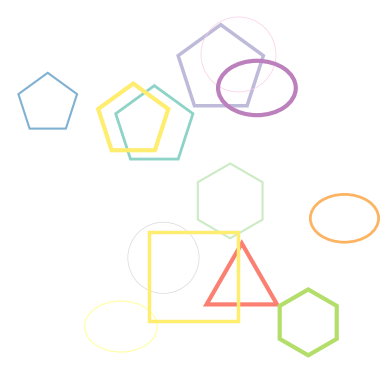[{"shape": "pentagon", "thickness": 2, "radius": 0.53, "center": [0.401, 0.672]}, {"shape": "oval", "thickness": 1, "radius": 0.47, "center": [0.314, 0.152]}, {"shape": "pentagon", "thickness": 2.5, "radius": 0.58, "center": [0.573, 0.819]}, {"shape": "triangle", "thickness": 3, "radius": 0.53, "center": [0.628, 0.262]}, {"shape": "pentagon", "thickness": 1.5, "radius": 0.4, "center": [0.124, 0.731]}, {"shape": "oval", "thickness": 2, "radius": 0.44, "center": [0.895, 0.433]}, {"shape": "hexagon", "thickness": 3, "radius": 0.43, "center": [0.801, 0.163]}, {"shape": "circle", "thickness": 0.5, "radius": 0.49, "center": [0.619, 0.859]}, {"shape": "circle", "thickness": 0.5, "radius": 0.46, "center": [0.425, 0.33]}, {"shape": "oval", "thickness": 3, "radius": 0.5, "center": [0.667, 0.771]}, {"shape": "hexagon", "thickness": 1.5, "radius": 0.49, "center": [0.598, 0.478]}, {"shape": "pentagon", "thickness": 3, "radius": 0.48, "center": [0.346, 0.687]}, {"shape": "square", "thickness": 2.5, "radius": 0.58, "center": [0.502, 0.282]}]